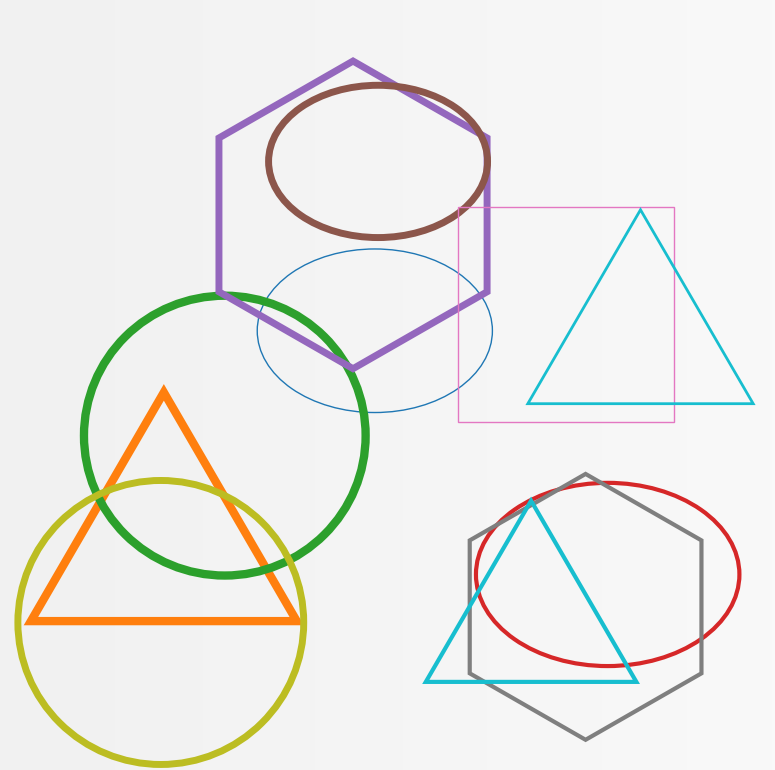[{"shape": "oval", "thickness": 0.5, "radius": 0.76, "center": [0.484, 0.57]}, {"shape": "triangle", "thickness": 3, "radius": 0.99, "center": [0.211, 0.292]}, {"shape": "circle", "thickness": 3, "radius": 0.91, "center": [0.29, 0.434]}, {"shape": "oval", "thickness": 1.5, "radius": 0.85, "center": [0.784, 0.254]}, {"shape": "hexagon", "thickness": 2.5, "radius": 1.0, "center": [0.456, 0.721]}, {"shape": "oval", "thickness": 2.5, "radius": 0.71, "center": [0.488, 0.79]}, {"shape": "square", "thickness": 0.5, "radius": 0.7, "center": [0.73, 0.592]}, {"shape": "hexagon", "thickness": 1.5, "radius": 0.86, "center": [0.756, 0.212]}, {"shape": "circle", "thickness": 2.5, "radius": 0.92, "center": [0.207, 0.192]}, {"shape": "triangle", "thickness": 1, "radius": 0.84, "center": [0.826, 0.56]}, {"shape": "triangle", "thickness": 1.5, "radius": 0.78, "center": [0.685, 0.193]}]